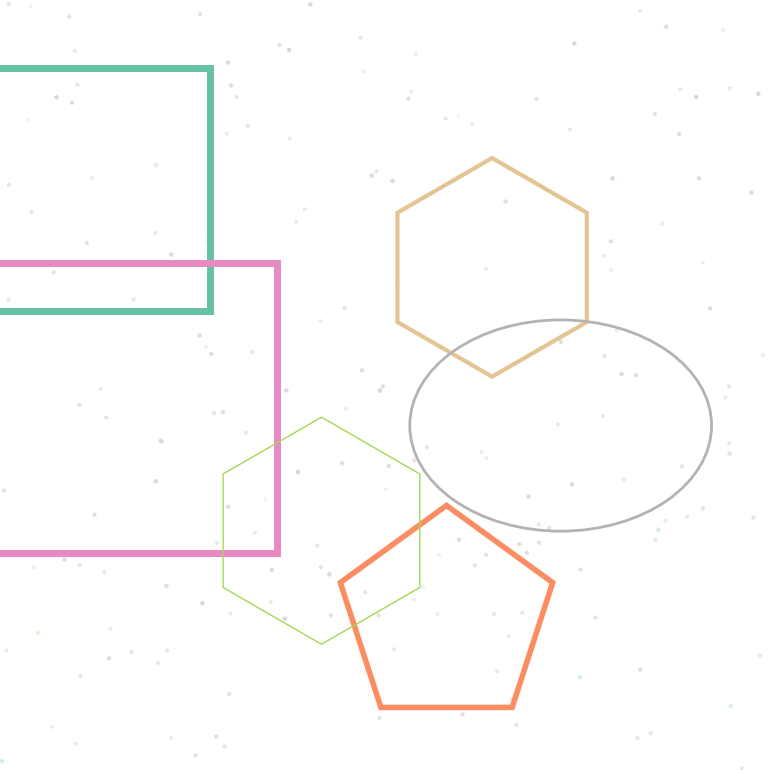[{"shape": "square", "thickness": 2.5, "radius": 0.79, "center": [0.115, 0.753]}, {"shape": "pentagon", "thickness": 2, "radius": 0.72, "center": [0.58, 0.199]}, {"shape": "square", "thickness": 2.5, "radius": 0.94, "center": [0.171, 0.47]}, {"shape": "hexagon", "thickness": 0.5, "radius": 0.74, "center": [0.418, 0.311]}, {"shape": "hexagon", "thickness": 1.5, "radius": 0.71, "center": [0.639, 0.653]}, {"shape": "oval", "thickness": 1, "radius": 0.98, "center": [0.728, 0.447]}]